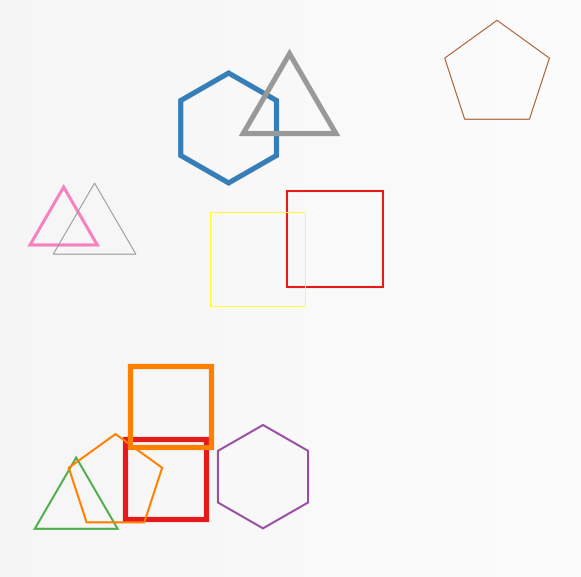[{"shape": "square", "thickness": 2.5, "radius": 0.35, "center": [0.284, 0.17]}, {"shape": "square", "thickness": 1, "radius": 0.41, "center": [0.576, 0.585]}, {"shape": "hexagon", "thickness": 2.5, "radius": 0.48, "center": [0.393, 0.777]}, {"shape": "triangle", "thickness": 1, "radius": 0.41, "center": [0.131, 0.125]}, {"shape": "hexagon", "thickness": 1, "radius": 0.45, "center": [0.452, 0.174]}, {"shape": "square", "thickness": 2.5, "radius": 0.35, "center": [0.293, 0.295]}, {"shape": "pentagon", "thickness": 1, "radius": 0.42, "center": [0.199, 0.163]}, {"shape": "square", "thickness": 0.5, "radius": 0.41, "center": [0.443, 0.551]}, {"shape": "pentagon", "thickness": 0.5, "radius": 0.47, "center": [0.855, 0.869]}, {"shape": "triangle", "thickness": 1.5, "radius": 0.33, "center": [0.11, 0.608]}, {"shape": "triangle", "thickness": 0.5, "radius": 0.41, "center": [0.163, 0.6]}, {"shape": "triangle", "thickness": 2.5, "radius": 0.46, "center": [0.498, 0.814]}]